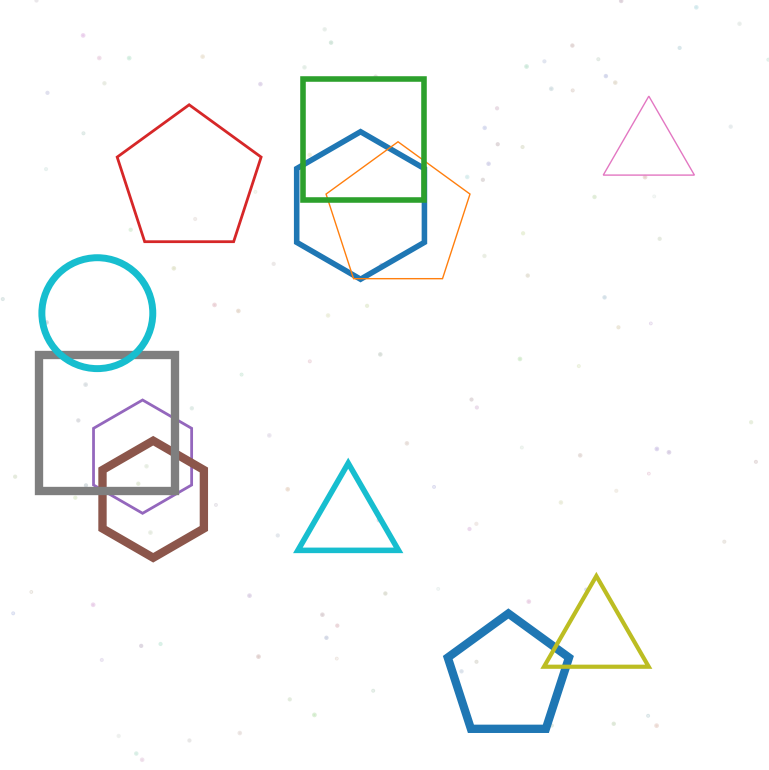[{"shape": "hexagon", "thickness": 2, "radius": 0.48, "center": [0.468, 0.733]}, {"shape": "pentagon", "thickness": 3, "radius": 0.41, "center": [0.66, 0.12]}, {"shape": "pentagon", "thickness": 0.5, "radius": 0.49, "center": [0.517, 0.718]}, {"shape": "square", "thickness": 2, "radius": 0.39, "center": [0.472, 0.819]}, {"shape": "pentagon", "thickness": 1, "radius": 0.49, "center": [0.246, 0.766]}, {"shape": "hexagon", "thickness": 1, "radius": 0.37, "center": [0.185, 0.407]}, {"shape": "hexagon", "thickness": 3, "radius": 0.38, "center": [0.199, 0.352]}, {"shape": "triangle", "thickness": 0.5, "radius": 0.34, "center": [0.843, 0.807]}, {"shape": "square", "thickness": 3, "radius": 0.44, "center": [0.139, 0.451]}, {"shape": "triangle", "thickness": 1.5, "radius": 0.39, "center": [0.774, 0.173]}, {"shape": "triangle", "thickness": 2, "radius": 0.38, "center": [0.452, 0.323]}, {"shape": "circle", "thickness": 2.5, "radius": 0.36, "center": [0.126, 0.593]}]